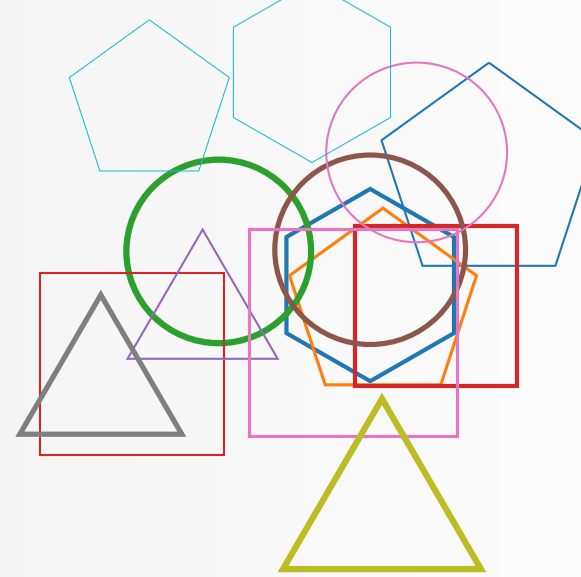[{"shape": "hexagon", "thickness": 2, "radius": 0.83, "center": [0.637, 0.505]}, {"shape": "pentagon", "thickness": 1, "radius": 0.97, "center": [0.841, 0.696]}, {"shape": "pentagon", "thickness": 1.5, "radius": 0.85, "center": [0.659, 0.47]}, {"shape": "circle", "thickness": 3, "radius": 0.79, "center": [0.376, 0.564]}, {"shape": "square", "thickness": 1, "radius": 0.79, "center": [0.227, 0.369]}, {"shape": "square", "thickness": 2, "radius": 0.69, "center": [0.75, 0.47]}, {"shape": "triangle", "thickness": 1, "radius": 0.75, "center": [0.349, 0.452]}, {"shape": "circle", "thickness": 2.5, "radius": 0.82, "center": [0.637, 0.567]}, {"shape": "square", "thickness": 1.5, "radius": 0.89, "center": [0.608, 0.423]}, {"shape": "circle", "thickness": 1, "radius": 0.78, "center": [0.717, 0.735]}, {"shape": "triangle", "thickness": 2.5, "radius": 0.8, "center": [0.173, 0.328]}, {"shape": "triangle", "thickness": 3, "radius": 0.98, "center": [0.657, 0.112]}, {"shape": "hexagon", "thickness": 0.5, "radius": 0.78, "center": [0.537, 0.874]}, {"shape": "pentagon", "thickness": 0.5, "radius": 0.72, "center": [0.257, 0.82]}]